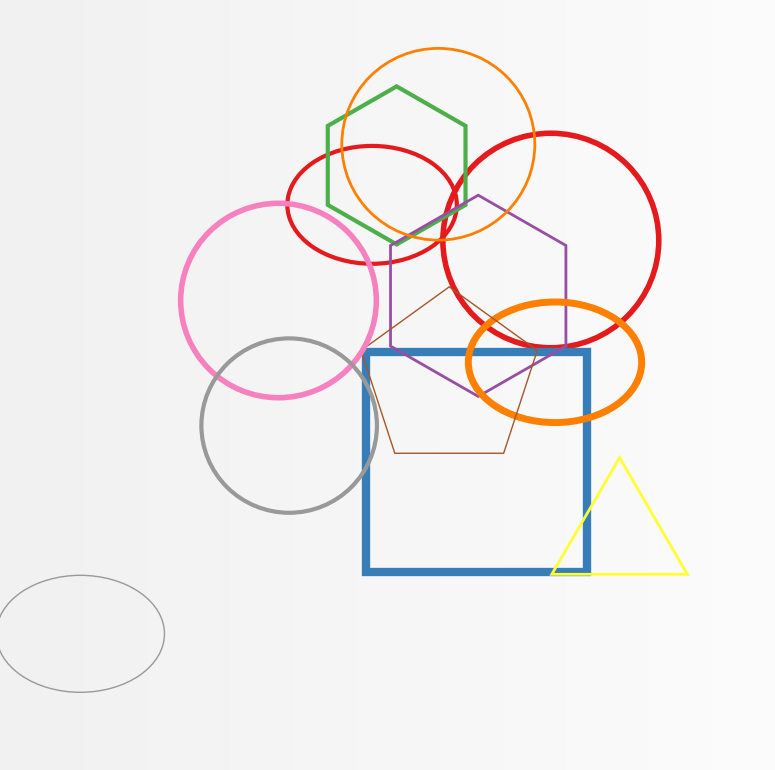[{"shape": "oval", "thickness": 1.5, "radius": 0.55, "center": [0.48, 0.734]}, {"shape": "circle", "thickness": 2, "radius": 0.7, "center": [0.711, 0.688]}, {"shape": "square", "thickness": 3, "radius": 0.71, "center": [0.615, 0.4]}, {"shape": "hexagon", "thickness": 1.5, "radius": 0.51, "center": [0.512, 0.785]}, {"shape": "hexagon", "thickness": 1, "radius": 0.65, "center": [0.617, 0.616]}, {"shape": "oval", "thickness": 2.5, "radius": 0.56, "center": [0.716, 0.53]}, {"shape": "circle", "thickness": 1, "radius": 0.62, "center": [0.566, 0.813]}, {"shape": "triangle", "thickness": 1, "radius": 0.51, "center": [0.799, 0.305]}, {"shape": "pentagon", "thickness": 0.5, "radius": 0.6, "center": [0.58, 0.508]}, {"shape": "circle", "thickness": 2, "radius": 0.63, "center": [0.359, 0.61]}, {"shape": "oval", "thickness": 0.5, "radius": 0.54, "center": [0.104, 0.177]}, {"shape": "circle", "thickness": 1.5, "radius": 0.57, "center": [0.373, 0.447]}]